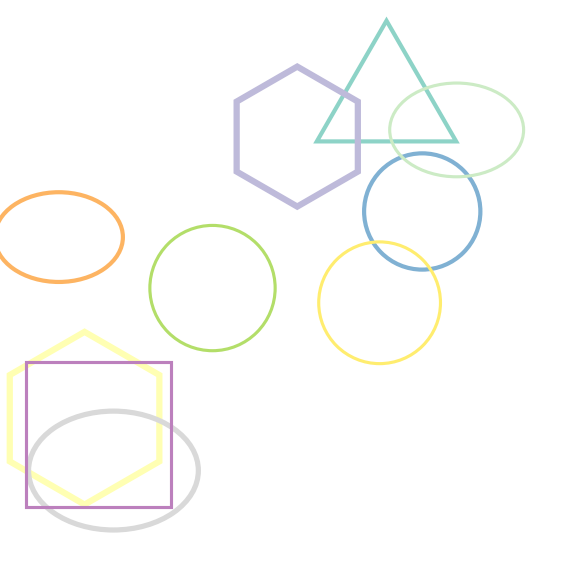[{"shape": "triangle", "thickness": 2, "radius": 0.7, "center": [0.669, 0.824]}, {"shape": "hexagon", "thickness": 3, "radius": 0.75, "center": [0.146, 0.275]}, {"shape": "hexagon", "thickness": 3, "radius": 0.61, "center": [0.515, 0.763]}, {"shape": "circle", "thickness": 2, "radius": 0.5, "center": [0.731, 0.633]}, {"shape": "oval", "thickness": 2, "radius": 0.55, "center": [0.102, 0.589]}, {"shape": "circle", "thickness": 1.5, "radius": 0.54, "center": [0.368, 0.5]}, {"shape": "oval", "thickness": 2.5, "radius": 0.74, "center": [0.196, 0.184]}, {"shape": "square", "thickness": 1.5, "radius": 0.63, "center": [0.17, 0.247]}, {"shape": "oval", "thickness": 1.5, "radius": 0.58, "center": [0.791, 0.774]}, {"shape": "circle", "thickness": 1.5, "radius": 0.53, "center": [0.657, 0.475]}]